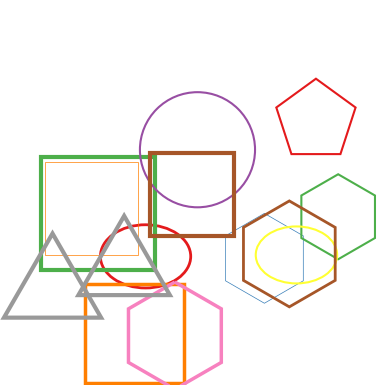[{"shape": "pentagon", "thickness": 1.5, "radius": 0.54, "center": [0.821, 0.687]}, {"shape": "oval", "thickness": 2, "radius": 0.59, "center": [0.378, 0.334]}, {"shape": "hexagon", "thickness": 0.5, "radius": 0.58, "center": [0.687, 0.329]}, {"shape": "hexagon", "thickness": 1.5, "radius": 0.55, "center": [0.878, 0.437]}, {"shape": "square", "thickness": 3, "radius": 0.74, "center": [0.254, 0.445]}, {"shape": "circle", "thickness": 1.5, "radius": 0.75, "center": [0.513, 0.611]}, {"shape": "square", "thickness": 2.5, "radius": 0.64, "center": [0.349, 0.133]}, {"shape": "square", "thickness": 0.5, "radius": 0.61, "center": [0.237, 0.459]}, {"shape": "oval", "thickness": 1.5, "radius": 0.53, "center": [0.77, 0.338]}, {"shape": "square", "thickness": 3, "radius": 0.54, "center": [0.499, 0.495]}, {"shape": "hexagon", "thickness": 2, "radius": 0.69, "center": [0.752, 0.341]}, {"shape": "hexagon", "thickness": 2.5, "radius": 0.7, "center": [0.454, 0.128]}, {"shape": "triangle", "thickness": 3, "radius": 0.73, "center": [0.136, 0.248]}, {"shape": "triangle", "thickness": 3, "radius": 0.69, "center": [0.322, 0.302]}]